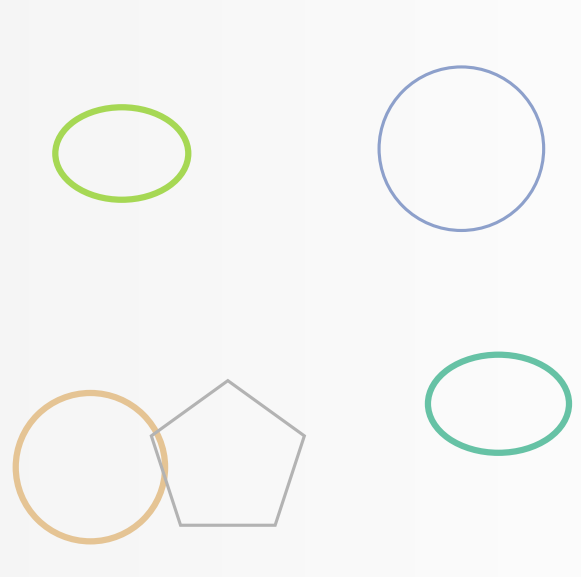[{"shape": "oval", "thickness": 3, "radius": 0.61, "center": [0.858, 0.3]}, {"shape": "circle", "thickness": 1.5, "radius": 0.71, "center": [0.794, 0.742]}, {"shape": "oval", "thickness": 3, "radius": 0.57, "center": [0.21, 0.733]}, {"shape": "circle", "thickness": 3, "radius": 0.64, "center": [0.156, 0.19]}, {"shape": "pentagon", "thickness": 1.5, "radius": 0.69, "center": [0.392, 0.202]}]